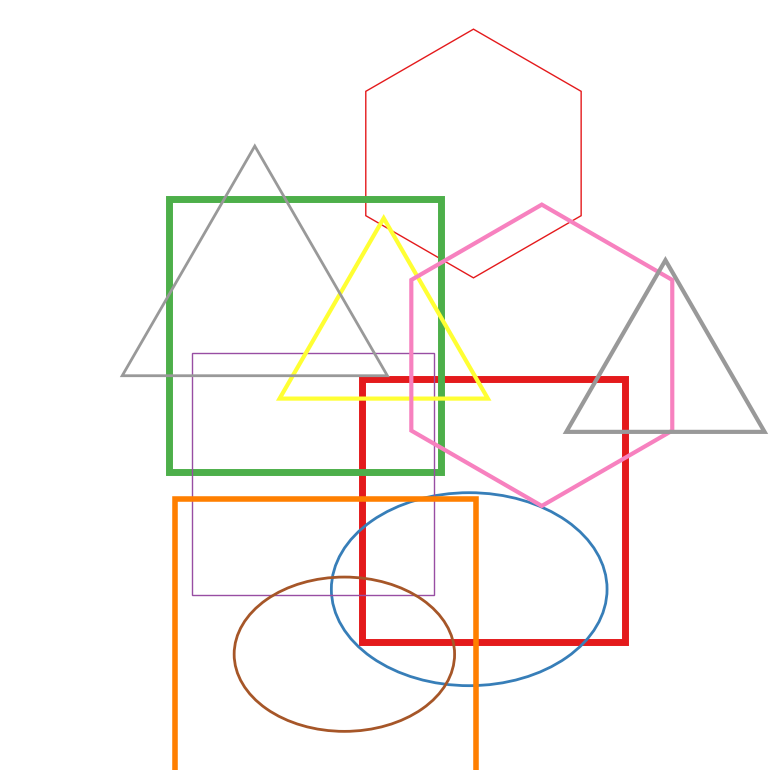[{"shape": "square", "thickness": 2.5, "radius": 0.85, "center": [0.641, 0.337]}, {"shape": "hexagon", "thickness": 0.5, "radius": 0.81, "center": [0.615, 0.801]}, {"shape": "oval", "thickness": 1, "radius": 0.9, "center": [0.609, 0.235]}, {"shape": "square", "thickness": 2.5, "radius": 0.88, "center": [0.396, 0.564]}, {"shape": "square", "thickness": 0.5, "radius": 0.79, "center": [0.406, 0.385]}, {"shape": "square", "thickness": 2, "radius": 0.97, "center": [0.423, 0.157]}, {"shape": "triangle", "thickness": 1.5, "radius": 0.78, "center": [0.498, 0.56]}, {"shape": "oval", "thickness": 1, "radius": 0.72, "center": [0.447, 0.15]}, {"shape": "hexagon", "thickness": 1.5, "radius": 0.98, "center": [0.704, 0.539]}, {"shape": "triangle", "thickness": 1, "radius": 0.99, "center": [0.331, 0.611]}, {"shape": "triangle", "thickness": 1.5, "radius": 0.74, "center": [0.864, 0.513]}]